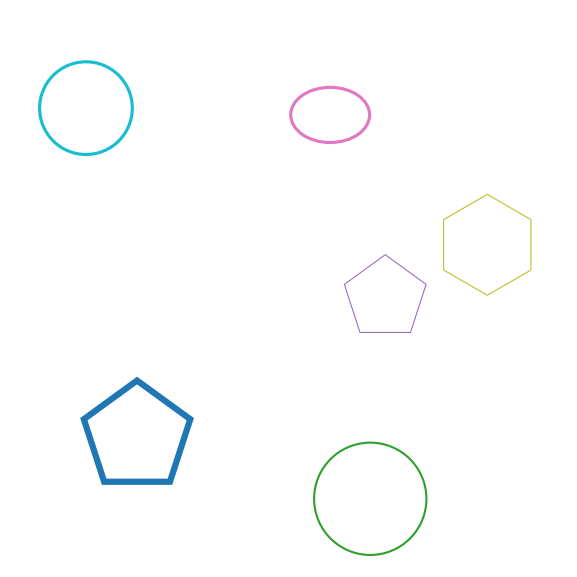[{"shape": "pentagon", "thickness": 3, "radius": 0.48, "center": [0.237, 0.243]}, {"shape": "circle", "thickness": 1, "radius": 0.49, "center": [0.641, 0.135]}, {"shape": "pentagon", "thickness": 0.5, "radius": 0.37, "center": [0.667, 0.484]}, {"shape": "oval", "thickness": 1.5, "radius": 0.34, "center": [0.572, 0.8]}, {"shape": "hexagon", "thickness": 0.5, "radius": 0.44, "center": [0.844, 0.575]}, {"shape": "circle", "thickness": 1.5, "radius": 0.4, "center": [0.149, 0.812]}]